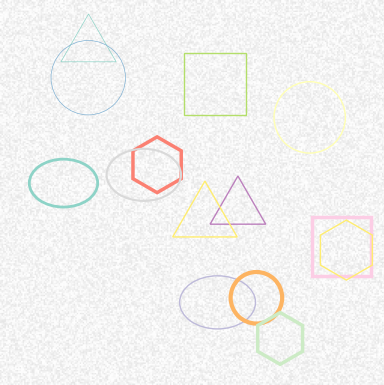[{"shape": "triangle", "thickness": 0.5, "radius": 0.41, "center": [0.23, 0.881]}, {"shape": "oval", "thickness": 2, "radius": 0.44, "center": [0.165, 0.524]}, {"shape": "circle", "thickness": 1, "radius": 0.46, "center": [0.804, 0.695]}, {"shape": "oval", "thickness": 1, "radius": 0.49, "center": [0.565, 0.215]}, {"shape": "hexagon", "thickness": 2.5, "radius": 0.36, "center": [0.408, 0.572]}, {"shape": "circle", "thickness": 0.5, "radius": 0.48, "center": [0.229, 0.798]}, {"shape": "circle", "thickness": 3, "radius": 0.33, "center": [0.666, 0.227]}, {"shape": "square", "thickness": 1, "radius": 0.4, "center": [0.559, 0.781]}, {"shape": "square", "thickness": 2.5, "radius": 0.38, "center": [0.887, 0.359]}, {"shape": "oval", "thickness": 1.5, "radius": 0.48, "center": [0.373, 0.546]}, {"shape": "triangle", "thickness": 1, "radius": 0.42, "center": [0.618, 0.459]}, {"shape": "hexagon", "thickness": 2.5, "radius": 0.34, "center": [0.728, 0.121]}, {"shape": "triangle", "thickness": 1, "radius": 0.48, "center": [0.532, 0.433]}, {"shape": "hexagon", "thickness": 1, "radius": 0.39, "center": [0.9, 0.35]}]